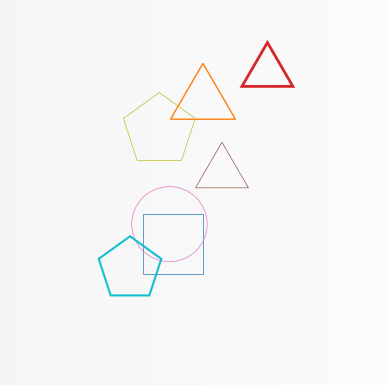[{"shape": "square", "thickness": 0.5, "radius": 0.39, "center": [0.447, 0.366]}, {"shape": "triangle", "thickness": 1, "radius": 0.48, "center": [0.524, 0.739]}, {"shape": "triangle", "thickness": 2, "radius": 0.38, "center": [0.69, 0.814]}, {"shape": "triangle", "thickness": 0.5, "radius": 0.39, "center": [0.573, 0.552]}, {"shape": "circle", "thickness": 0.5, "radius": 0.49, "center": [0.437, 0.418]}, {"shape": "pentagon", "thickness": 0.5, "radius": 0.49, "center": [0.411, 0.662]}, {"shape": "pentagon", "thickness": 1.5, "radius": 0.42, "center": [0.336, 0.301]}]